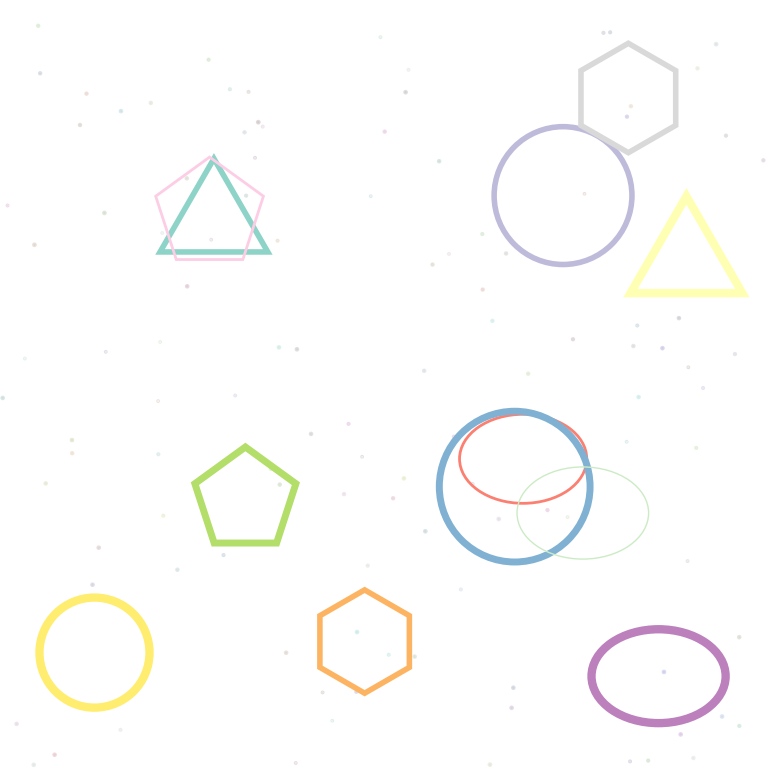[{"shape": "triangle", "thickness": 2, "radius": 0.4, "center": [0.278, 0.713]}, {"shape": "triangle", "thickness": 3, "radius": 0.42, "center": [0.891, 0.661]}, {"shape": "circle", "thickness": 2, "radius": 0.45, "center": [0.731, 0.746]}, {"shape": "oval", "thickness": 1, "radius": 0.41, "center": [0.679, 0.404]}, {"shape": "circle", "thickness": 2.5, "radius": 0.49, "center": [0.668, 0.368]}, {"shape": "hexagon", "thickness": 2, "radius": 0.34, "center": [0.474, 0.167]}, {"shape": "pentagon", "thickness": 2.5, "radius": 0.34, "center": [0.319, 0.351]}, {"shape": "pentagon", "thickness": 1, "radius": 0.37, "center": [0.272, 0.722]}, {"shape": "hexagon", "thickness": 2, "radius": 0.36, "center": [0.816, 0.873]}, {"shape": "oval", "thickness": 3, "radius": 0.44, "center": [0.855, 0.122]}, {"shape": "oval", "thickness": 0.5, "radius": 0.43, "center": [0.757, 0.334]}, {"shape": "circle", "thickness": 3, "radius": 0.36, "center": [0.123, 0.152]}]